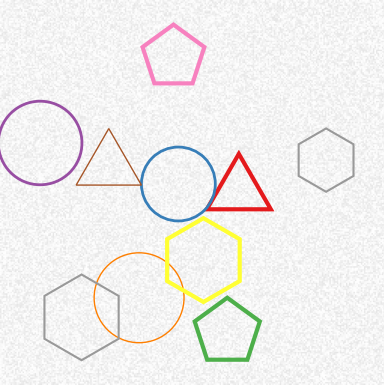[{"shape": "triangle", "thickness": 3, "radius": 0.48, "center": [0.62, 0.504]}, {"shape": "circle", "thickness": 2, "radius": 0.48, "center": [0.463, 0.522]}, {"shape": "pentagon", "thickness": 3, "radius": 0.44, "center": [0.59, 0.138]}, {"shape": "circle", "thickness": 2, "radius": 0.54, "center": [0.104, 0.629]}, {"shape": "circle", "thickness": 1, "radius": 0.58, "center": [0.361, 0.227]}, {"shape": "hexagon", "thickness": 3, "radius": 0.54, "center": [0.528, 0.324]}, {"shape": "triangle", "thickness": 1, "radius": 0.49, "center": [0.283, 0.568]}, {"shape": "pentagon", "thickness": 3, "radius": 0.42, "center": [0.451, 0.852]}, {"shape": "hexagon", "thickness": 1.5, "radius": 0.56, "center": [0.212, 0.176]}, {"shape": "hexagon", "thickness": 1.5, "radius": 0.41, "center": [0.847, 0.584]}]